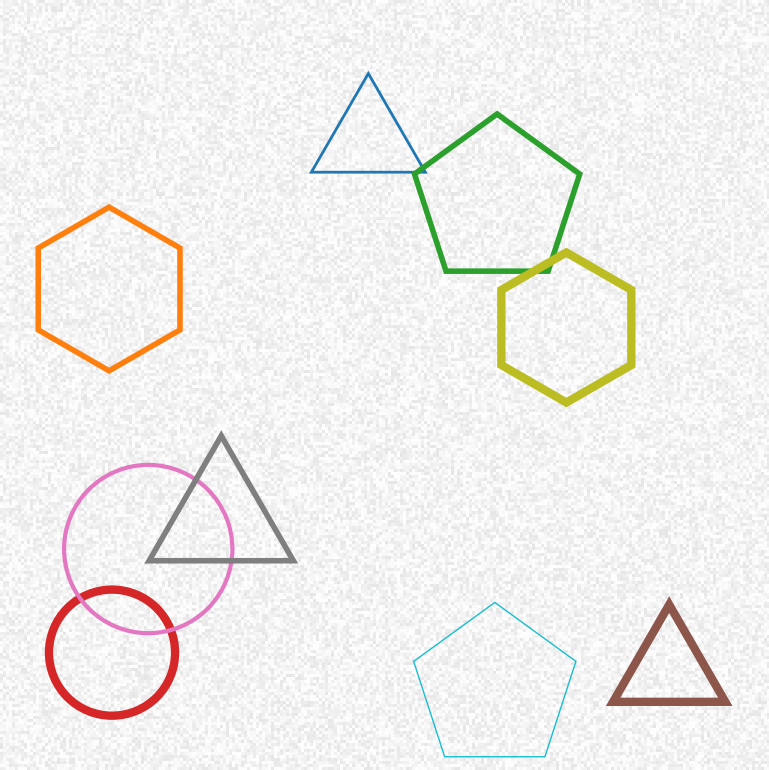[{"shape": "triangle", "thickness": 1, "radius": 0.43, "center": [0.478, 0.819]}, {"shape": "hexagon", "thickness": 2, "radius": 0.53, "center": [0.142, 0.625]}, {"shape": "pentagon", "thickness": 2, "radius": 0.56, "center": [0.646, 0.739]}, {"shape": "circle", "thickness": 3, "radius": 0.41, "center": [0.146, 0.152]}, {"shape": "triangle", "thickness": 3, "radius": 0.42, "center": [0.869, 0.131]}, {"shape": "circle", "thickness": 1.5, "radius": 0.55, "center": [0.193, 0.287]}, {"shape": "triangle", "thickness": 2, "radius": 0.54, "center": [0.287, 0.326]}, {"shape": "hexagon", "thickness": 3, "radius": 0.49, "center": [0.736, 0.575]}, {"shape": "pentagon", "thickness": 0.5, "radius": 0.55, "center": [0.643, 0.107]}]